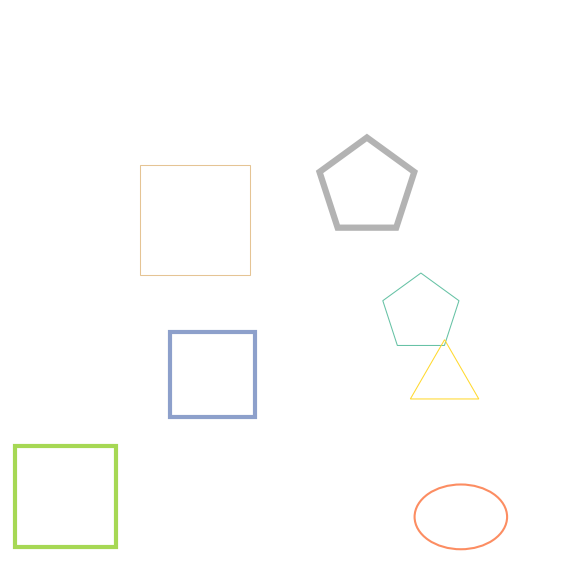[{"shape": "pentagon", "thickness": 0.5, "radius": 0.35, "center": [0.729, 0.457]}, {"shape": "oval", "thickness": 1, "radius": 0.4, "center": [0.798, 0.104]}, {"shape": "square", "thickness": 2, "radius": 0.37, "center": [0.368, 0.351]}, {"shape": "square", "thickness": 2, "radius": 0.44, "center": [0.113, 0.14]}, {"shape": "triangle", "thickness": 0.5, "radius": 0.34, "center": [0.77, 0.343]}, {"shape": "square", "thickness": 0.5, "radius": 0.48, "center": [0.337, 0.618]}, {"shape": "pentagon", "thickness": 3, "radius": 0.43, "center": [0.635, 0.675]}]